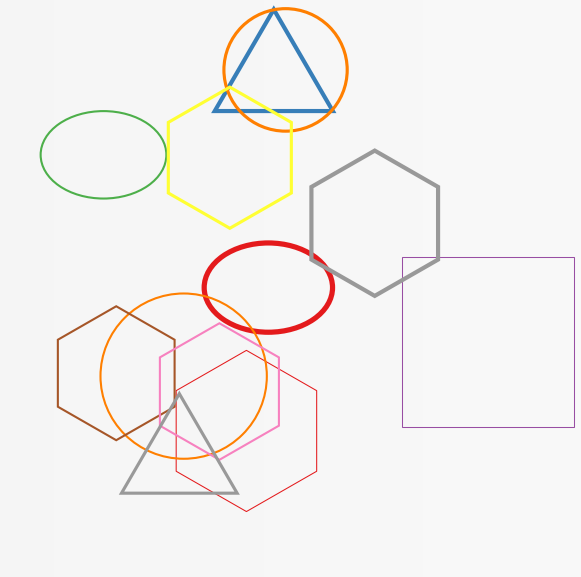[{"shape": "oval", "thickness": 2.5, "radius": 0.55, "center": [0.462, 0.501]}, {"shape": "hexagon", "thickness": 0.5, "radius": 0.7, "center": [0.424, 0.253]}, {"shape": "triangle", "thickness": 2, "radius": 0.59, "center": [0.471, 0.865]}, {"shape": "oval", "thickness": 1, "radius": 0.54, "center": [0.178, 0.731]}, {"shape": "square", "thickness": 0.5, "radius": 0.74, "center": [0.839, 0.407]}, {"shape": "circle", "thickness": 1.5, "radius": 0.53, "center": [0.491, 0.878]}, {"shape": "circle", "thickness": 1, "radius": 0.72, "center": [0.316, 0.348]}, {"shape": "hexagon", "thickness": 1.5, "radius": 0.61, "center": [0.395, 0.726]}, {"shape": "hexagon", "thickness": 1, "radius": 0.58, "center": [0.2, 0.353]}, {"shape": "hexagon", "thickness": 1, "radius": 0.59, "center": [0.377, 0.321]}, {"shape": "hexagon", "thickness": 2, "radius": 0.63, "center": [0.645, 0.613]}, {"shape": "triangle", "thickness": 1.5, "radius": 0.57, "center": [0.309, 0.203]}]